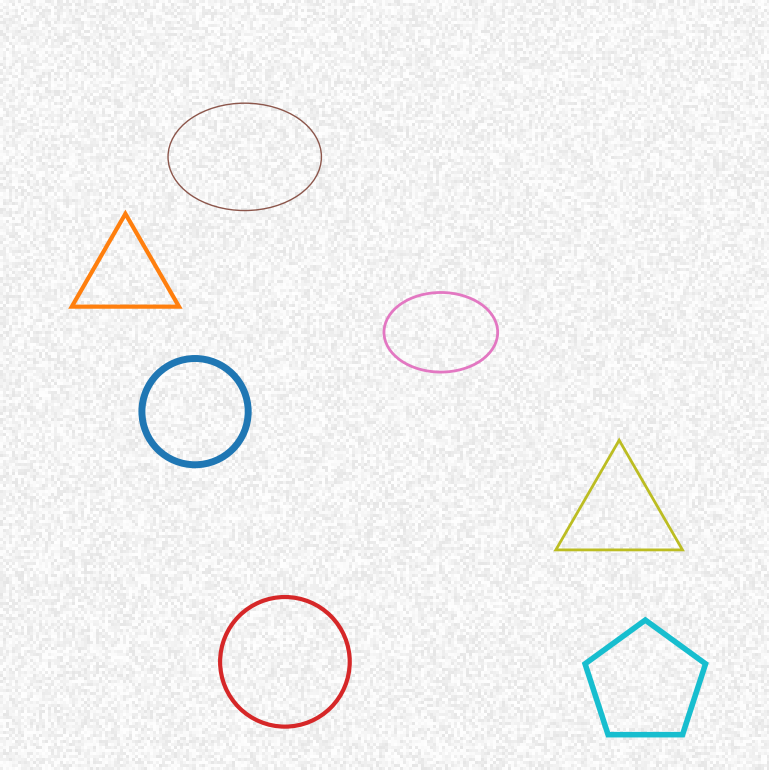[{"shape": "circle", "thickness": 2.5, "radius": 0.35, "center": [0.253, 0.465]}, {"shape": "triangle", "thickness": 1.5, "radius": 0.4, "center": [0.163, 0.642]}, {"shape": "circle", "thickness": 1.5, "radius": 0.42, "center": [0.37, 0.14]}, {"shape": "oval", "thickness": 0.5, "radius": 0.5, "center": [0.318, 0.796]}, {"shape": "oval", "thickness": 1, "radius": 0.37, "center": [0.573, 0.568]}, {"shape": "triangle", "thickness": 1, "radius": 0.47, "center": [0.804, 0.333]}, {"shape": "pentagon", "thickness": 2, "radius": 0.41, "center": [0.838, 0.112]}]